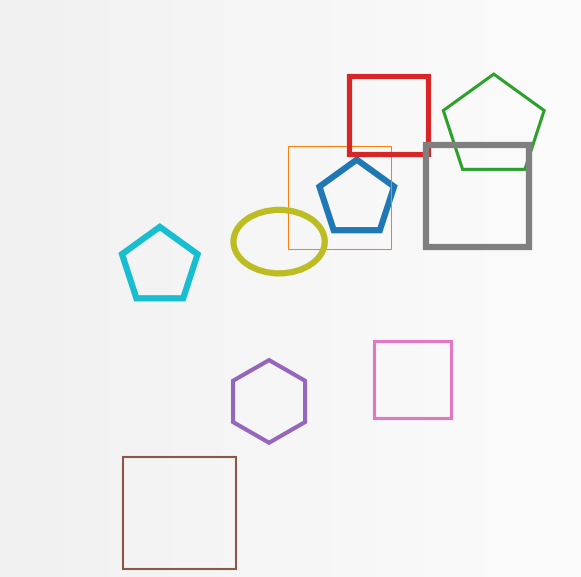[{"shape": "pentagon", "thickness": 3, "radius": 0.34, "center": [0.614, 0.655]}, {"shape": "square", "thickness": 0.5, "radius": 0.44, "center": [0.585, 0.657]}, {"shape": "pentagon", "thickness": 1.5, "radius": 0.46, "center": [0.849, 0.78]}, {"shape": "square", "thickness": 2.5, "radius": 0.34, "center": [0.669, 0.799]}, {"shape": "hexagon", "thickness": 2, "radius": 0.36, "center": [0.463, 0.304]}, {"shape": "square", "thickness": 1, "radius": 0.48, "center": [0.309, 0.11]}, {"shape": "square", "thickness": 1.5, "radius": 0.33, "center": [0.709, 0.342]}, {"shape": "square", "thickness": 3, "radius": 0.44, "center": [0.822, 0.659]}, {"shape": "oval", "thickness": 3, "radius": 0.39, "center": [0.48, 0.581]}, {"shape": "pentagon", "thickness": 3, "radius": 0.34, "center": [0.275, 0.538]}]